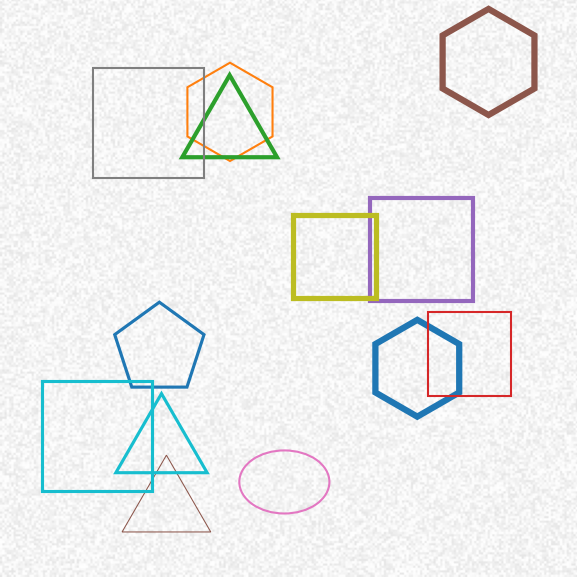[{"shape": "pentagon", "thickness": 1.5, "radius": 0.41, "center": [0.276, 0.395]}, {"shape": "hexagon", "thickness": 3, "radius": 0.42, "center": [0.723, 0.361]}, {"shape": "hexagon", "thickness": 1, "radius": 0.43, "center": [0.398, 0.805]}, {"shape": "triangle", "thickness": 2, "radius": 0.47, "center": [0.398, 0.774]}, {"shape": "square", "thickness": 1, "radius": 0.36, "center": [0.813, 0.386]}, {"shape": "square", "thickness": 2, "radius": 0.44, "center": [0.73, 0.567]}, {"shape": "hexagon", "thickness": 3, "radius": 0.46, "center": [0.846, 0.892]}, {"shape": "triangle", "thickness": 0.5, "radius": 0.44, "center": [0.288, 0.122]}, {"shape": "oval", "thickness": 1, "radius": 0.39, "center": [0.492, 0.165]}, {"shape": "square", "thickness": 1, "radius": 0.48, "center": [0.257, 0.786]}, {"shape": "square", "thickness": 2.5, "radius": 0.36, "center": [0.579, 0.555]}, {"shape": "triangle", "thickness": 1.5, "radius": 0.46, "center": [0.28, 0.226]}, {"shape": "square", "thickness": 1.5, "radius": 0.48, "center": [0.168, 0.245]}]